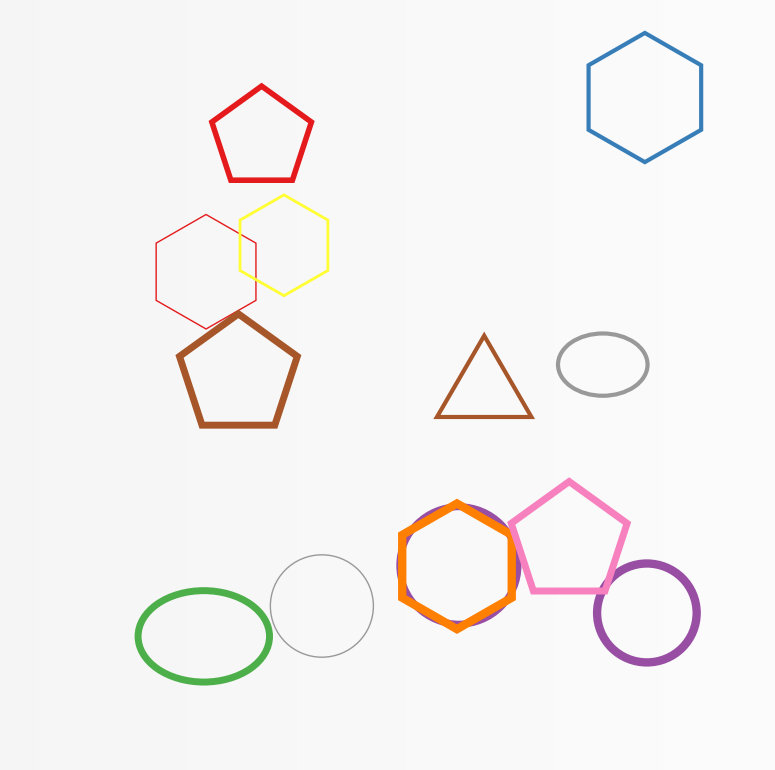[{"shape": "pentagon", "thickness": 2, "radius": 0.34, "center": [0.338, 0.821]}, {"shape": "hexagon", "thickness": 0.5, "radius": 0.37, "center": [0.266, 0.647]}, {"shape": "hexagon", "thickness": 1.5, "radius": 0.42, "center": [0.832, 0.873]}, {"shape": "oval", "thickness": 2.5, "radius": 0.42, "center": [0.263, 0.174]}, {"shape": "circle", "thickness": 3, "radius": 0.32, "center": [0.835, 0.204]}, {"shape": "circle", "thickness": 2.5, "radius": 0.38, "center": [0.592, 0.266]}, {"shape": "hexagon", "thickness": 3, "radius": 0.41, "center": [0.59, 0.264]}, {"shape": "hexagon", "thickness": 1, "radius": 0.33, "center": [0.366, 0.681]}, {"shape": "triangle", "thickness": 1.5, "radius": 0.35, "center": [0.625, 0.494]}, {"shape": "pentagon", "thickness": 2.5, "radius": 0.4, "center": [0.308, 0.512]}, {"shape": "pentagon", "thickness": 2.5, "radius": 0.39, "center": [0.734, 0.296]}, {"shape": "circle", "thickness": 0.5, "radius": 0.33, "center": [0.415, 0.213]}, {"shape": "oval", "thickness": 1.5, "radius": 0.29, "center": [0.778, 0.526]}]